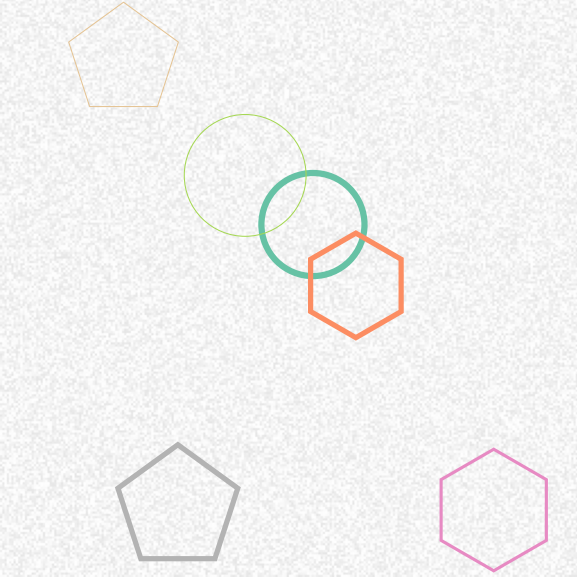[{"shape": "circle", "thickness": 3, "radius": 0.45, "center": [0.542, 0.61]}, {"shape": "hexagon", "thickness": 2.5, "radius": 0.45, "center": [0.616, 0.505]}, {"shape": "hexagon", "thickness": 1.5, "radius": 0.53, "center": [0.855, 0.116]}, {"shape": "circle", "thickness": 0.5, "radius": 0.53, "center": [0.425, 0.695]}, {"shape": "pentagon", "thickness": 0.5, "radius": 0.5, "center": [0.214, 0.895]}, {"shape": "pentagon", "thickness": 2.5, "radius": 0.55, "center": [0.308, 0.12]}]